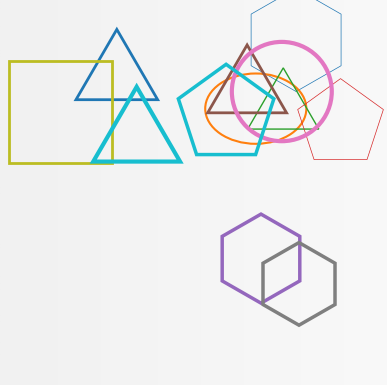[{"shape": "hexagon", "thickness": 0.5, "radius": 0.67, "center": [0.764, 0.896]}, {"shape": "triangle", "thickness": 2, "radius": 0.61, "center": [0.301, 0.802]}, {"shape": "oval", "thickness": 1.5, "radius": 0.65, "center": [0.66, 0.718]}, {"shape": "triangle", "thickness": 1, "radius": 0.53, "center": [0.731, 0.718]}, {"shape": "pentagon", "thickness": 0.5, "radius": 0.58, "center": [0.879, 0.68]}, {"shape": "hexagon", "thickness": 2.5, "radius": 0.58, "center": [0.674, 0.328]}, {"shape": "triangle", "thickness": 2, "radius": 0.59, "center": [0.638, 0.766]}, {"shape": "circle", "thickness": 3, "radius": 0.64, "center": [0.727, 0.762]}, {"shape": "hexagon", "thickness": 2.5, "radius": 0.54, "center": [0.772, 0.263]}, {"shape": "square", "thickness": 2, "radius": 0.66, "center": [0.155, 0.71]}, {"shape": "pentagon", "thickness": 2.5, "radius": 0.65, "center": [0.583, 0.703]}, {"shape": "triangle", "thickness": 3, "radius": 0.65, "center": [0.353, 0.645]}]